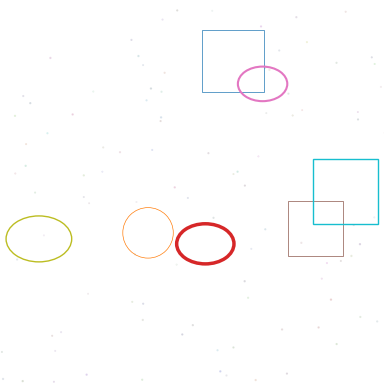[{"shape": "square", "thickness": 0.5, "radius": 0.4, "center": [0.605, 0.842]}, {"shape": "circle", "thickness": 0.5, "radius": 0.33, "center": [0.385, 0.395]}, {"shape": "oval", "thickness": 2.5, "radius": 0.37, "center": [0.533, 0.367]}, {"shape": "square", "thickness": 0.5, "radius": 0.36, "center": [0.82, 0.406]}, {"shape": "oval", "thickness": 1.5, "radius": 0.32, "center": [0.682, 0.782]}, {"shape": "oval", "thickness": 1, "radius": 0.43, "center": [0.101, 0.379]}, {"shape": "square", "thickness": 1, "radius": 0.42, "center": [0.897, 0.502]}]